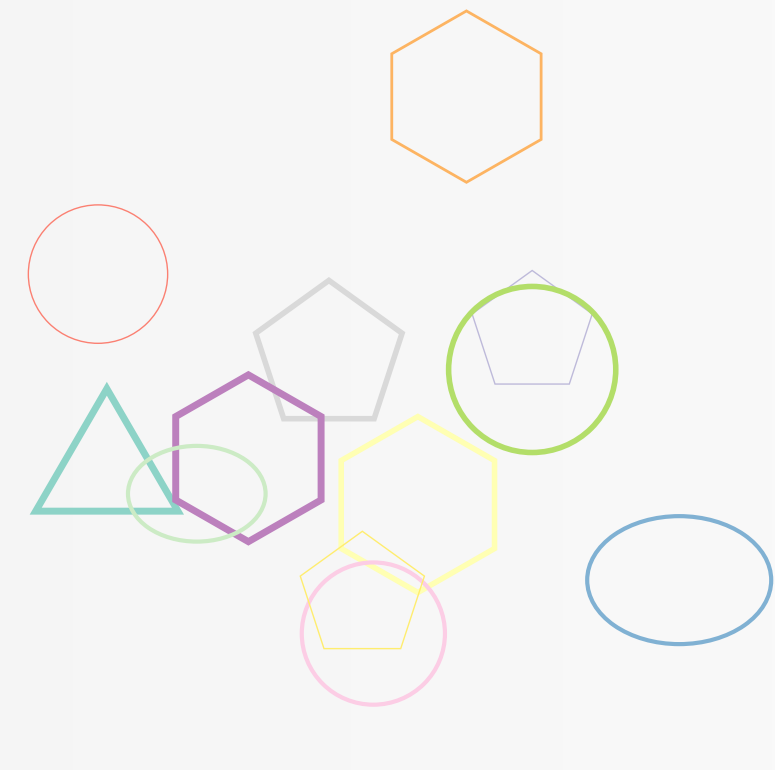[{"shape": "triangle", "thickness": 2.5, "radius": 0.53, "center": [0.138, 0.389]}, {"shape": "hexagon", "thickness": 2, "radius": 0.57, "center": [0.539, 0.345]}, {"shape": "pentagon", "thickness": 0.5, "radius": 0.41, "center": [0.687, 0.567]}, {"shape": "circle", "thickness": 0.5, "radius": 0.45, "center": [0.126, 0.644]}, {"shape": "oval", "thickness": 1.5, "radius": 0.59, "center": [0.876, 0.247]}, {"shape": "hexagon", "thickness": 1, "radius": 0.56, "center": [0.602, 0.875]}, {"shape": "circle", "thickness": 2, "radius": 0.54, "center": [0.687, 0.52]}, {"shape": "circle", "thickness": 1.5, "radius": 0.46, "center": [0.482, 0.177]}, {"shape": "pentagon", "thickness": 2, "radius": 0.5, "center": [0.424, 0.537]}, {"shape": "hexagon", "thickness": 2.5, "radius": 0.54, "center": [0.321, 0.405]}, {"shape": "oval", "thickness": 1.5, "radius": 0.44, "center": [0.254, 0.359]}, {"shape": "pentagon", "thickness": 0.5, "radius": 0.42, "center": [0.468, 0.226]}]